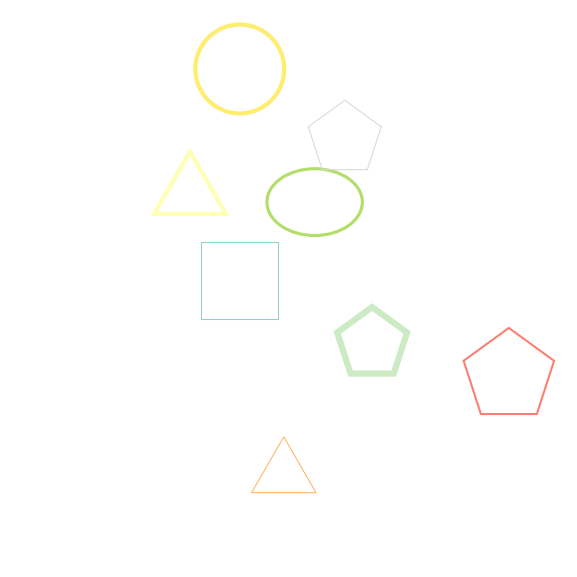[{"shape": "square", "thickness": 0.5, "radius": 0.33, "center": [0.414, 0.514]}, {"shape": "triangle", "thickness": 2, "radius": 0.36, "center": [0.329, 0.665]}, {"shape": "pentagon", "thickness": 1, "radius": 0.41, "center": [0.881, 0.349]}, {"shape": "triangle", "thickness": 0.5, "radius": 0.32, "center": [0.491, 0.178]}, {"shape": "oval", "thickness": 1.5, "radius": 0.41, "center": [0.545, 0.649]}, {"shape": "pentagon", "thickness": 0.5, "radius": 0.33, "center": [0.597, 0.759]}, {"shape": "pentagon", "thickness": 3, "radius": 0.32, "center": [0.644, 0.404]}, {"shape": "circle", "thickness": 2, "radius": 0.38, "center": [0.415, 0.88]}]